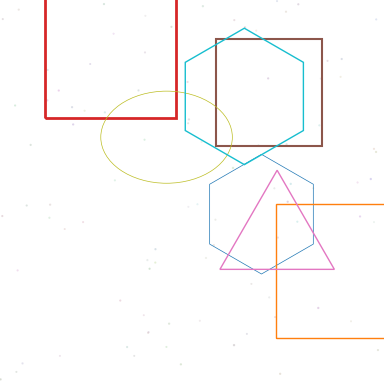[{"shape": "hexagon", "thickness": 0.5, "radius": 0.78, "center": [0.679, 0.444]}, {"shape": "square", "thickness": 1, "radius": 0.87, "center": [0.891, 0.297]}, {"shape": "square", "thickness": 2, "radius": 0.85, "center": [0.287, 0.865]}, {"shape": "square", "thickness": 1.5, "radius": 0.69, "center": [0.699, 0.759]}, {"shape": "triangle", "thickness": 1, "radius": 0.86, "center": [0.72, 0.386]}, {"shape": "oval", "thickness": 0.5, "radius": 0.85, "center": [0.433, 0.644]}, {"shape": "hexagon", "thickness": 1, "radius": 0.89, "center": [0.635, 0.75]}]